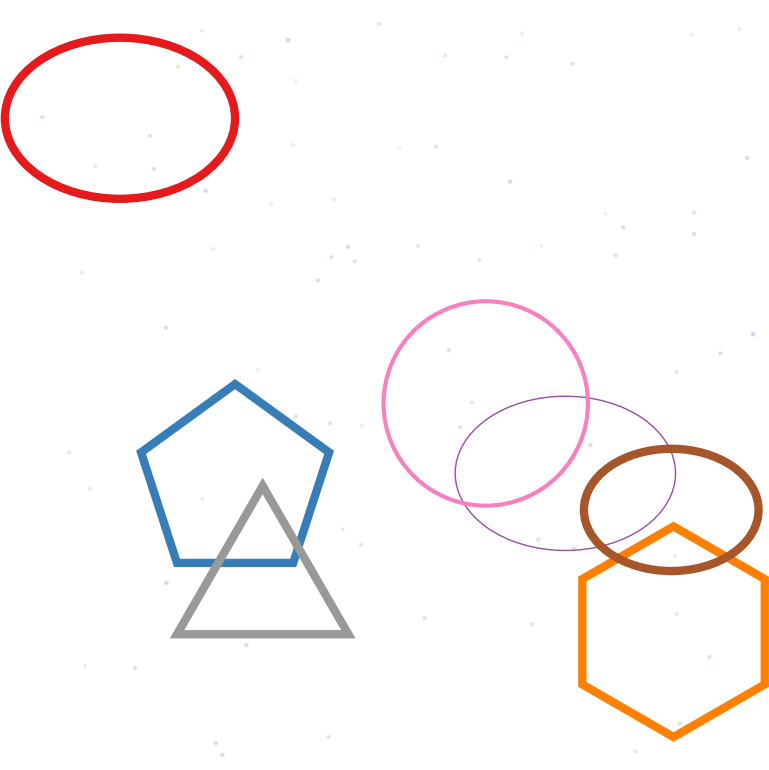[{"shape": "oval", "thickness": 3, "radius": 0.75, "center": [0.156, 0.846]}, {"shape": "pentagon", "thickness": 3, "radius": 0.64, "center": [0.305, 0.373]}, {"shape": "oval", "thickness": 0.5, "radius": 0.72, "center": [0.734, 0.385]}, {"shape": "hexagon", "thickness": 3, "radius": 0.68, "center": [0.875, 0.18]}, {"shape": "oval", "thickness": 3, "radius": 0.57, "center": [0.872, 0.338]}, {"shape": "circle", "thickness": 1.5, "radius": 0.66, "center": [0.631, 0.476]}, {"shape": "triangle", "thickness": 3, "radius": 0.64, "center": [0.341, 0.241]}]